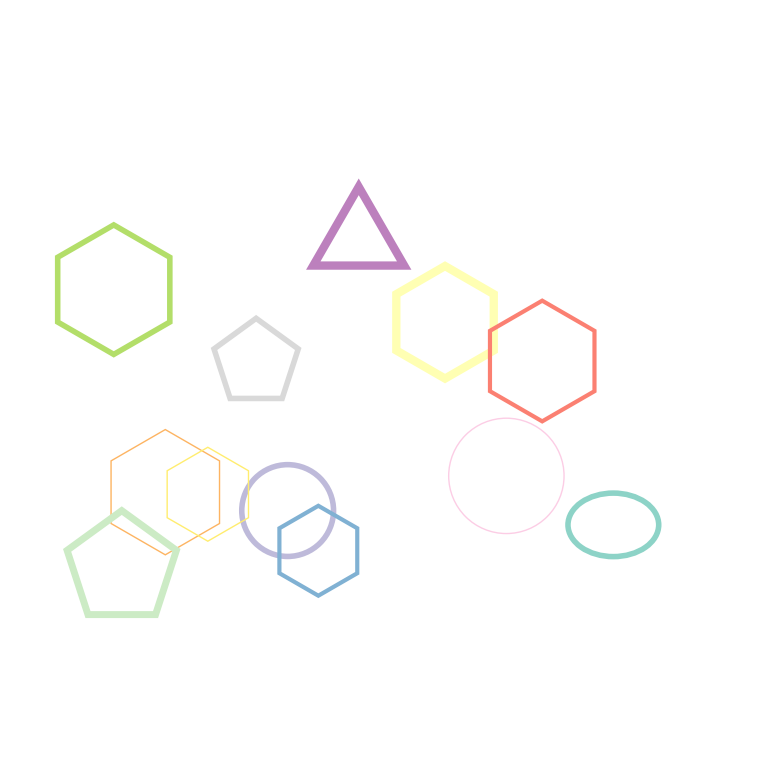[{"shape": "oval", "thickness": 2, "radius": 0.29, "center": [0.797, 0.318]}, {"shape": "hexagon", "thickness": 3, "radius": 0.37, "center": [0.578, 0.581]}, {"shape": "circle", "thickness": 2, "radius": 0.3, "center": [0.374, 0.337]}, {"shape": "hexagon", "thickness": 1.5, "radius": 0.39, "center": [0.704, 0.531]}, {"shape": "hexagon", "thickness": 1.5, "radius": 0.29, "center": [0.413, 0.285]}, {"shape": "hexagon", "thickness": 0.5, "radius": 0.41, "center": [0.215, 0.361]}, {"shape": "hexagon", "thickness": 2, "radius": 0.42, "center": [0.148, 0.624]}, {"shape": "circle", "thickness": 0.5, "radius": 0.37, "center": [0.658, 0.382]}, {"shape": "pentagon", "thickness": 2, "radius": 0.29, "center": [0.333, 0.529]}, {"shape": "triangle", "thickness": 3, "radius": 0.34, "center": [0.466, 0.689]}, {"shape": "pentagon", "thickness": 2.5, "radius": 0.37, "center": [0.158, 0.262]}, {"shape": "hexagon", "thickness": 0.5, "radius": 0.3, "center": [0.27, 0.358]}]